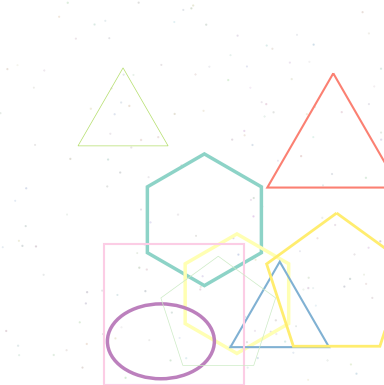[{"shape": "hexagon", "thickness": 2.5, "radius": 0.86, "center": [0.531, 0.429]}, {"shape": "hexagon", "thickness": 2.5, "radius": 0.78, "center": [0.615, 0.237]}, {"shape": "triangle", "thickness": 1.5, "radius": 0.99, "center": [0.866, 0.612]}, {"shape": "triangle", "thickness": 1.5, "radius": 0.74, "center": [0.727, 0.172]}, {"shape": "triangle", "thickness": 0.5, "radius": 0.68, "center": [0.32, 0.689]}, {"shape": "square", "thickness": 1.5, "radius": 0.91, "center": [0.452, 0.183]}, {"shape": "oval", "thickness": 2.5, "radius": 0.69, "center": [0.418, 0.113]}, {"shape": "pentagon", "thickness": 0.5, "radius": 0.78, "center": [0.567, 0.178]}, {"shape": "pentagon", "thickness": 2, "radius": 0.96, "center": [0.874, 0.255]}]